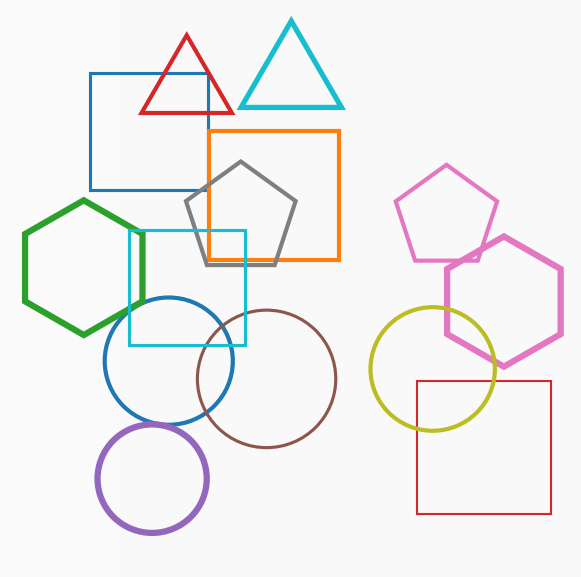[{"shape": "square", "thickness": 1.5, "radius": 0.51, "center": [0.256, 0.771]}, {"shape": "circle", "thickness": 2, "radius": 0.55, "center": [0.29, 0.374]}, {"shape": "square", "thickness": 2, "radius": 0.56, "center": [0.471, 0.661]}, {"shape": "hexagon", "thickness": 3, "radius": 0.58, "center": [0.144, 0.536]}, {"shape": "square", "thickness": 1, "radius": 0.58, "center": [0.832, 0.225]}, {"shape": "triangle", "thickness": 2, "radius": 0.45, "center": [0.321, 0.848]}, {"shape": "circle", "thickness": 3, "radius": 0.47, "center": [0.262, 0.17]}, {"shape": "circle", "thickness": 1.5, "radius": 0.6, "center": [0.459, 0.343]}, {"shape": "pentagon", "thickness": 2, "radius": 0.46, "center": [0.768, 0.622]}, {"shape": "hexagon", "thickness": 3, "radius": 0.56, "center": [0.867, 0.477]}, {"shape": "pentagon", "thickness": 2, "radius": 0.5, "center": [0.414, 0.62]}, {"shape": "circle", "thickness": 2, "radius": 0.53, "center": [0.744, 0.36]}, {"shape": "square", "thickness": 1.5, "radius": 0.5, "center": [0.322, 0.501]}, {"shape": "triangle", "thickness": 2.5, "radius": 0.5, "center": [0.501, 0.863]}]